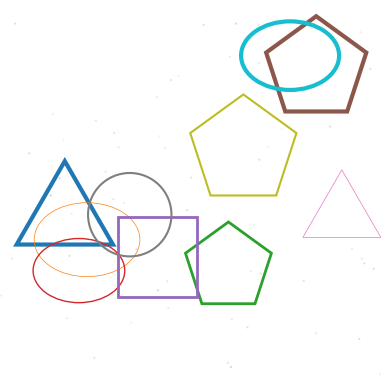[{"shape": "triangle", "thickness": 3, "radius": 0.72, "center": [0.168, 0.437]}, {"shape": "oval", "thickness": 0.5, "radius": 0.69, "center": [0.226, 0.377]}, {"shape": "pentagon", "thickness": 2, "radius": 0.59, "center": [0.593, 0.306]}, {"shape": "oval", "thickness": 1, "radius": 0.6, "center": [0.205, 0.297]}, {"shape": "square", "thickness": 2, "radius": 0.52, "center": [0.409, 0.332]}, {"shape": "pentagon", "thickness": 3, "radius": 0.68, "center": [0.821, 0.821]}, {"shape": "triangle", "thickness": 0.5, "radius": 0.58, "center": [0.888, 0.442]}, {"shape": "circle", "thickness": 1.5, "radius": 0.54, "center": [0.337, 0.442]}, {"shape": "pentagon", "thickness": 1.5, "radius": 0.73, "center": [0.632, 0.61]}, {"shape": "oval", "thickness": 3, "radius": 0.64, "center": [0.753, 0.855]}]